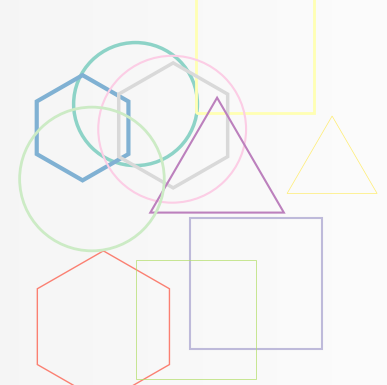[{"shape": "circle", "thickness": 2.5, "radius": 0.8, "center": [0.35, 0.73]}, {"shape": "square", "thickness": 2, "radius": 0.76, "center": [0.657, 0.858]}, {"shape": "square", "thickness": 1.5, "radius": 0.85, "center": [0.661, 0.263]}, {"shape": "hexagon", "thickness": 1, "radius": 0.98, "center": [0.267, 0.152]}, {"shape": "hexagon", "thickness": 3, "radius": 0.68, "center": [0.213, 0.668]}, {"shape": "square", "thickness": 0.5, "radius": 0.78, "center": [0.506, 0.17]}, {"shape": "circle", "thickness": 1.5, "radius": 0.95, "center": [0.444, 0.664]}, {"shape": "hexagon", "thickness": 2.5, "radius": 0.81, "center": [0.447, 0.674]}, {"shape": "triangle", "thickness": 1.5, "radius": 0.99, "center": [0.56, 0.547]}, {"shape": "circle", "thickness": 2, "radius": 0.93, "center": [0.237, 0.535]}, {"shape": "triangle", "thickness": 0.5, "radius": 0.67, "center": [0.857, 0.564]}]